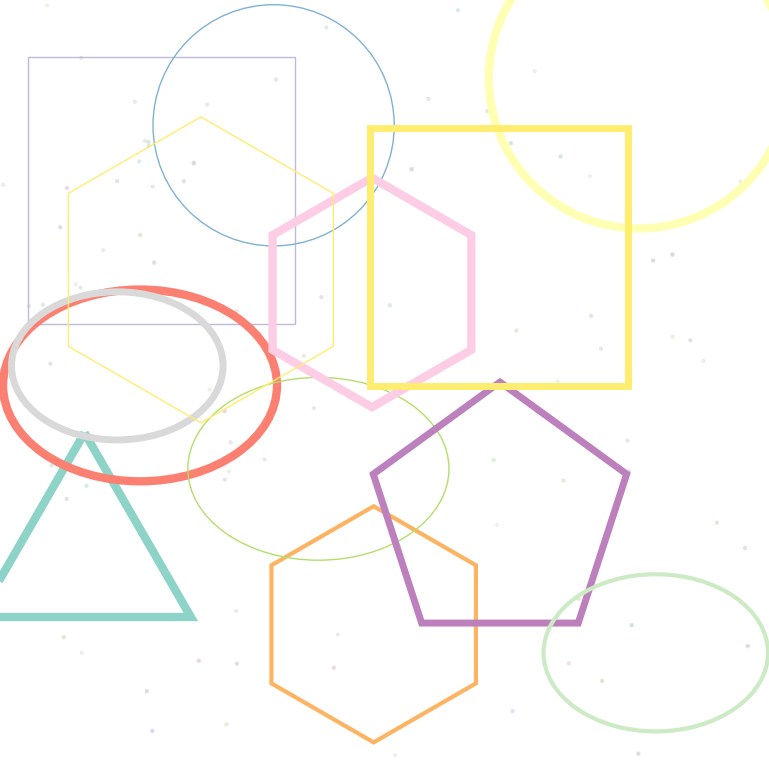[{"shape": "triangle", "thickness": 3, "radius": 0.8, "center": [0.11, 0.278]}, {"shape": "circle", "thickness": 3, "radius": 0.98, "center": [0.83, 0.898]}, {"shape": "square", "thickness": 0.5, "radius": 0.87, "center": [0.21, 0.752]}, {"shape": "oval", "thickness": 3, "radius": 0.89, "center": [0.182, 0.499]}, {"shape": "circle", "thickness": 0.5, "radius": 0.78, "center": [0.355, 0.837]}, {"shape": "hexagon", "thickness": 1.5, "radius": 0.77, "center": [0.485, 0.189]}, {"shape": "oval", "thickness": 0.5, "radius": 0.85, "center": [0.414, 0.391]}, {"shape": "hexagon", "thickness": 3, "radius": 0.75, "center": [0.483, 0.62]}, {"shape": "oval", "thickness": 2.5, "radius": 0.69, "center": [0.152, 0.525]}, {"shape": "pentagon", "thickness": 2.5, "radius": 0.86, "center": [0.649, 0.331]}, {"shape": "oval", "thickness": 1.5, "radius": 0.73, "center": [0.852, 0.152]}, {"shape": "square", "thickness": 2.5, "radius": 0.84, "center": [0.648, 0.666]}, {"shape": "hexagon", "thickness": 0.5, "radius": 0.99, "center": [0.261, 0.65]}]